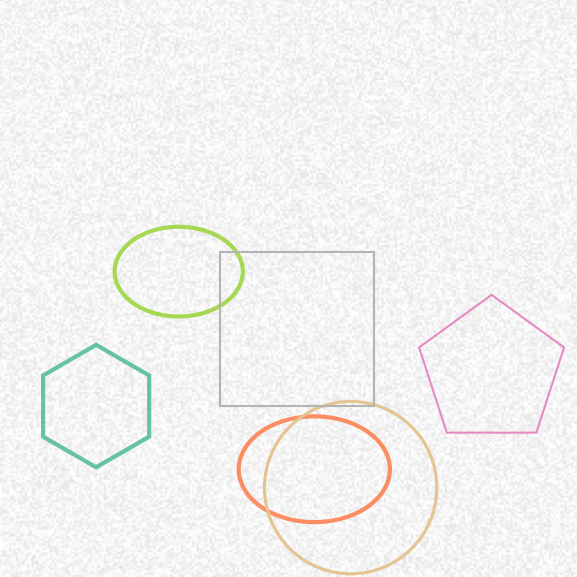[{"shape": "hexagon", "thickness": 2, "radius": 0.53, "center": [0.166, 0.296]}, {"shape": "oval", "thickness": 2, "radius": 0.65, "center": [0.544, 0.187]}, {"shape": "pentagon", "thickness": 1, "radius": 0.66, "center": [0.851, 0.357]}, {"shape": "oval", "thickness": 2, "radius": 0.56, "center": [0.31, 0.529]}, {"shape": "circle", "thickness": 1.5, "radius": 0.75, "center": [0.607, 0.155]}, {"shape": "square", "thickness": 1, "radius": 0.67, "center": [0.515, 0.429]}]